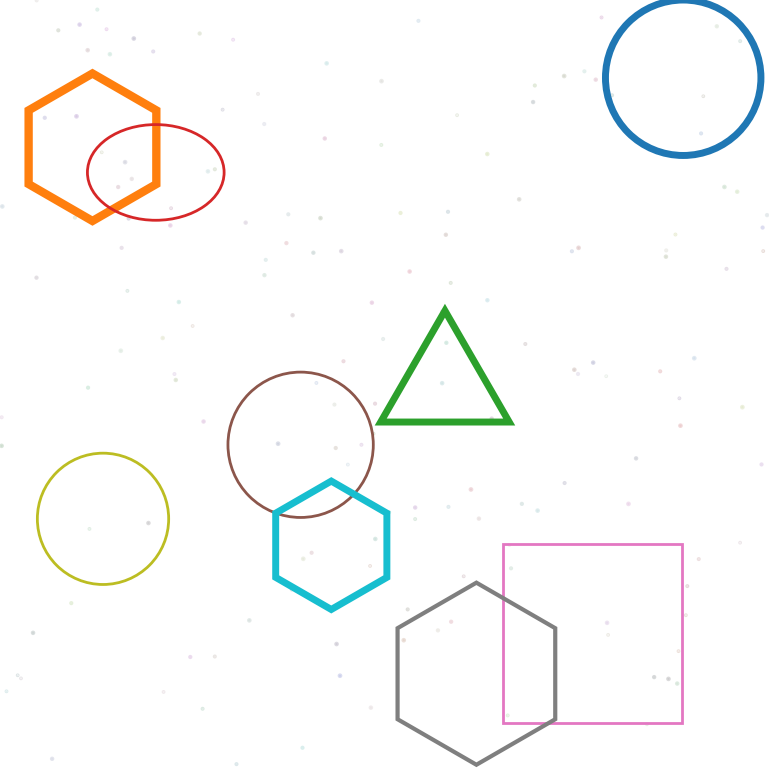[{"shape": "circle", "thickness": 2.5, "radius": 0.5, "center": [0.887, 0.899]}, {"shape": "hexagon", "thickness": 3, "radius": 0.48, "center": [0.12, 0.809]}, {"shape": "triangle", "thickness": 2.5, "radius": 0.48, "center": [0.578, 0.5]}, {"shape": "oval", "thickness": 1, "radius": 0.44, "center": [0.202, 0.776]}, {"shape": "circle", "thickness": 1, "radius": 0.47, "center": [0.39, 0.422]}, {"shape": "square", "thickness": 1, "radius": 0.58, "center": [0.769, 0.177]}, {"shape": "hexagon", "thickness": 1.5, "radius": 0.59, "center": [0.619, 0.125]}, {"shape": "circle", "thickness": 1, "radius": 0.43, "center": [0.134, 0.326]}, {"shape": "hexagon", "thickness": 2.5, "radius": 0.42, "center": [0.43, 0.292]}]